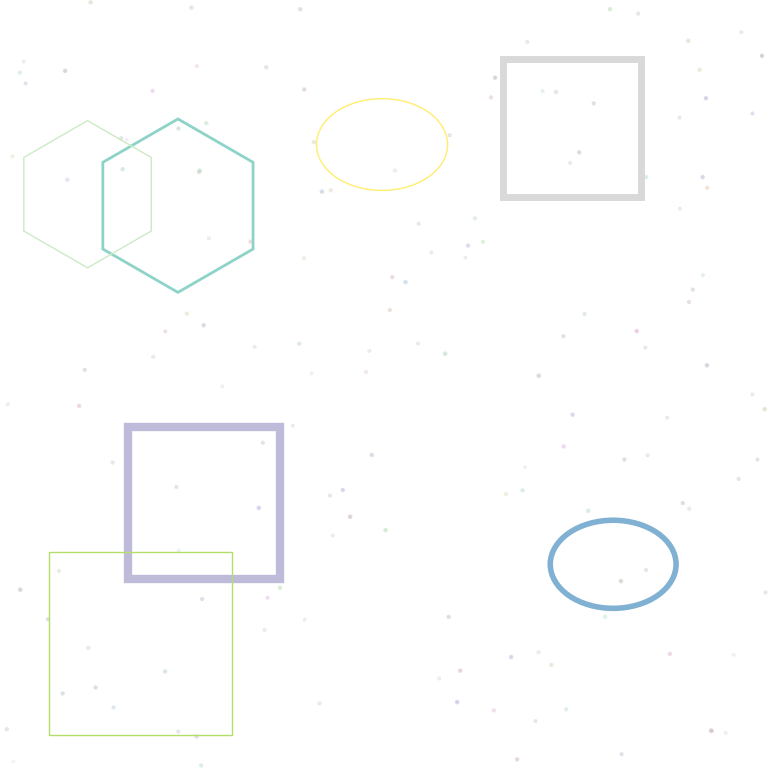[{"shape": "hexagon", "thickness": 1, "radius": 0.56, "center": [0.231, 0.733]}, {"shape": "square", "thickness": 3, "radius": 0.49, "center": [0.265, 0.347]}, {"shape": "oval", "thickness": 2, "radius": 0.41, "center": [0.796, 0.267]}, {"shape": "square", "thickness": 0.5, "radius": 0.59, "center": [0.183, 0.164]}, {"shape": "square", "thickness": 2.5, "radius": 0.45, "center": [0.742, 0.834]}, {"shape": "hexagon", "thickness": 0.5, "radius": 0.48, "center": [0.114, 0.748]}, {"shape": "oval", "thickness": 0.5, "radius": 0.43, "center": [0.496, 0.812]}]